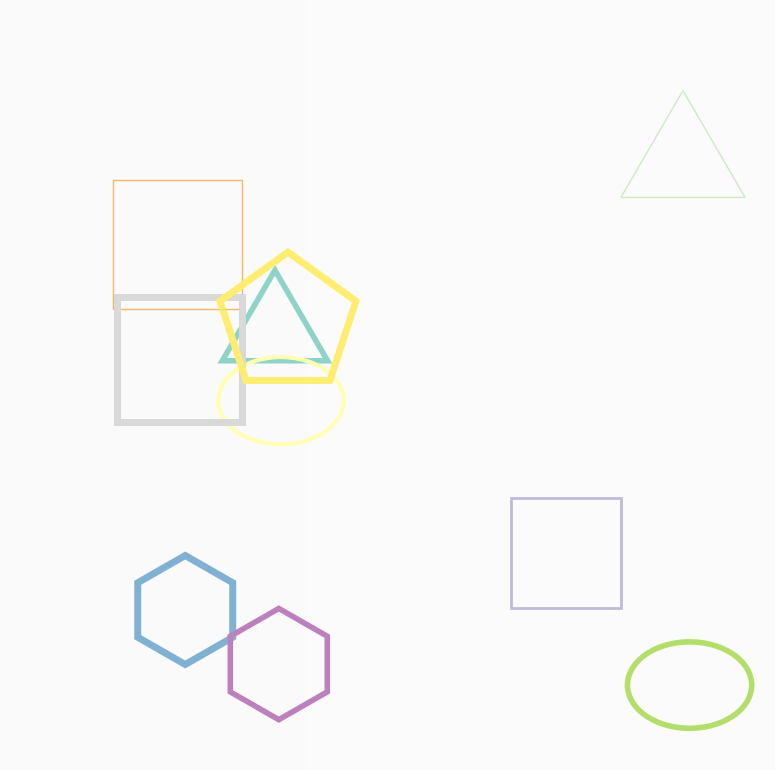[{"shape": "triangle", "thickness": 2, "radius": 0.39, "center": [0.355, 0.571]}, {"shape": "oval", "thickness": 1.5, "radius": 0.4, "center": [0.363, 0.48]}, {"shape": "square", "thickness": 1, "radius": 0.36, "center": [0.731, 0.281]}, {"shape": "hexagon", "thickness": 2.5, "radius": 0.35, "center": [0.239, 0.208]}, {"shape": "square", "thickness": 0.5, "radius": 0.42, "center": [0.229, 0.683]}, {"shape": "oval", "thickness": 2, "radius": 0.4, "center": [0.89, 0.11]}, {"shape": "square", "thickness": 2.5, "radius": 0.41, "center": [0.231, 0.533]}, {"shape": "hexagon", "thickness": 2, "radius": 0.36, "center": [0.36, 0.138]}, {"shape": "triangle", "thickness": 0.5, "radius": 0.46, "center": [0.881, 0.79]}, {"shape": "pentagon", "thickness": 2.5, "radius": 0.46, "center": [0.372, 0.58]}]